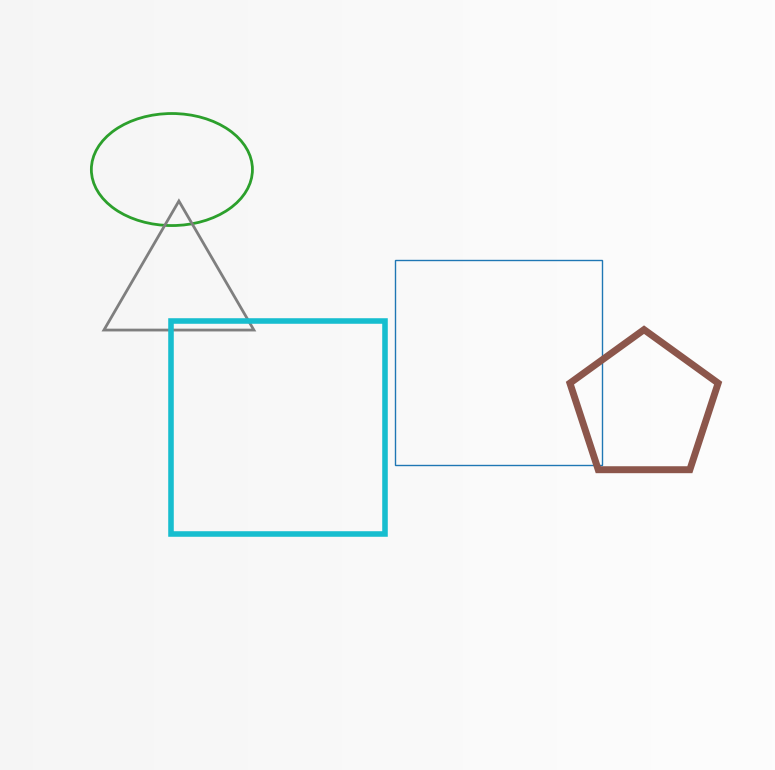[{"shape": "square", "thickness": 0.5, "radius": 0.67, "center": [0.643, 0.529]}, {"shape": "oval", "thickness": 1, "radius": 0.52, "center": [0.222, 0.78]}, {"shape": "pentagon", "thickness": 2.5, "radius": 0.5, "center": [0.831, 0.471]}, {"shape": "triangle", "thickness": 1, "radius": 0.56, "center": [0.231, 0.627]}, {"shape": "square", "thickness": 2, "radius": 0.69, "center": [0.359, 0.445]}]